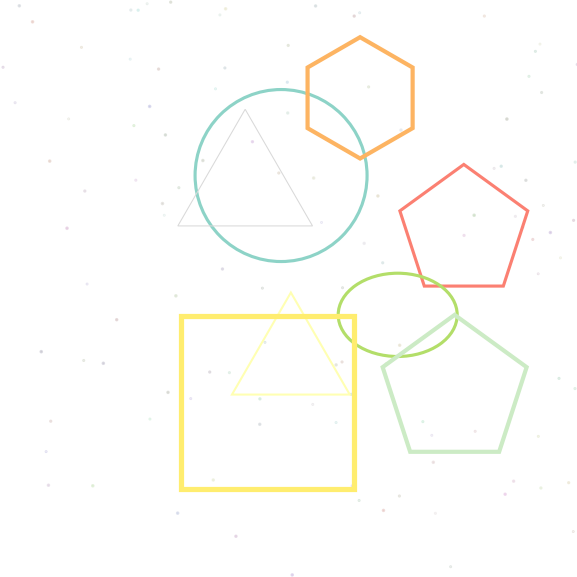[{"shape": "circle", "thickness": 1.5, "radius": 0.74, "center": [0.487, 0.695]}, {"shape": "triangle", "thickness": 1, "radius": 0.59, "center": [0.504, 0.375]}, {"shape": "pentagon", "thickness": 1.5, "radius": 0.58, "center": [0.803, 0.598]}, {"shape": "hexagon", "thickness": 2, "radius": 0.53, "center": [0.624, 0.83]}, {"shape": "oval", "thickness": 1.5, "radius": 0.52, "center": [0.689, 0.454]}, {"shape": "triangle", "thickness": 0.5, "radius": 0.67, "center": [0.425, 0.675]}, {"shape": "pentagon", "thickness": 2, "radius": 0.66, "center": [0.787, 0.323]}, {"shape": "square", "thickness": 2.5, "radius": 0.75, "center": [0.463, 0.303]}]